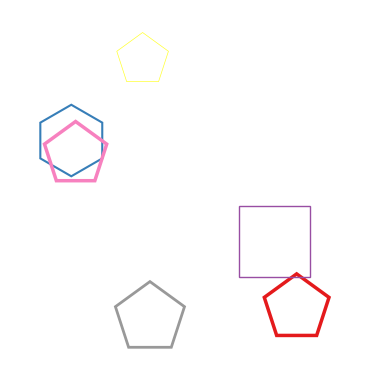[{"shape": "pentagon", "thickness": 2.5, "radius": 0.44, "center": [0.771, 0.2]}, {"shape": "hexagon", "thickness": 1.5, "radius": 0.46, "center": [0.185, 0.635]}, {"shape": "square", "thickness": 1, "radius": 0.46, "center": [0.714, 0.373]}, {"shape": "pentagon", "thickness": 0.5, "radius": 0.35, "center": [0.37, 0.845]}, {"shape": "pentagon", "thickness": 2.5, "radius": 0.42, "center": [0.196, 0.599]}, {"shape": "pentagon", "thickness": 2, "radius": 0.47, "center": [0.39, 0.174]}]